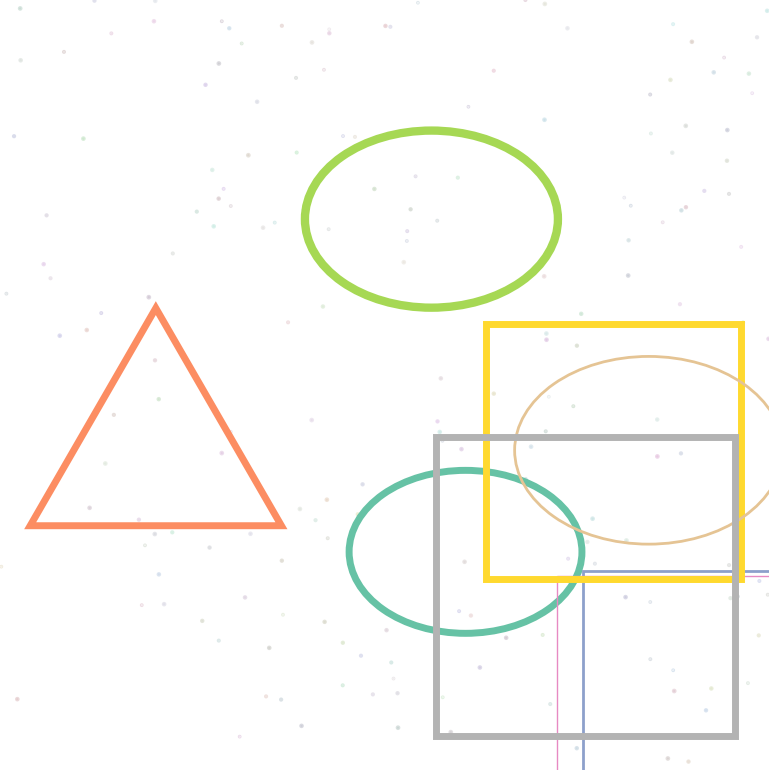[{"shape": "oval", "thickness": 2.5, "radius": 0.76, "center": [0.605, 0.283]}, {"shape": "triangle", "thickness": 2.5, "radius": 0.94, "center": [0.202, 0.411]}, {"shape": "square", "thickness": 1, "radius": 0.69, "center": [0.895, 0.12]}, {"shape": "square", "thickness": 0.5, "radius": 0.72, "center": [0.868, 0.107]}, {"shape": "oval", "thickness": 3, "radius": 0.82, "center": [0.56, 0.715]}, {"shape": "square", "thickness": 2.5, "radius": 0.83, "center": [0.797, 0.414]}, {"shape": "oval", "thickness": 1, "radius": 0.87, "center": [0.842, 0.415]}, {"shape": "square", "thickness": 2.5, "radius": 0.97, "center": [0.761, 0.238]}]